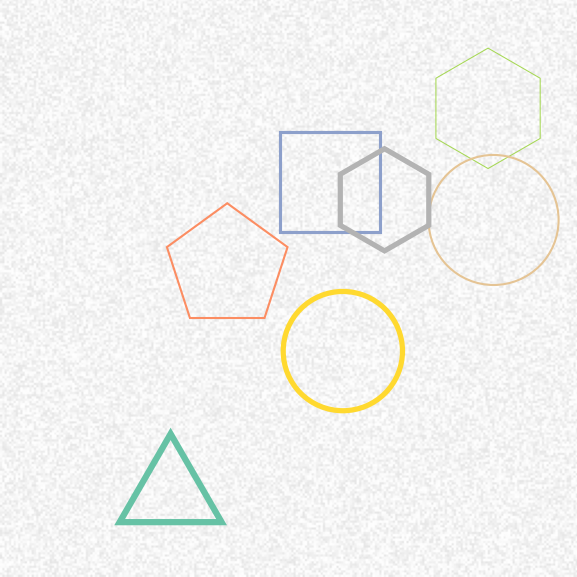[{"shape": "triangle", "thickness": 3, "radius": 0.51, "center": [0.295, 0.146]}, {"shape": "pentagon", "thickness": 1, "radius": 0.55, "center": [0.393, 0.537]}, {"shape": "square", "thickness": 1.5, "radius": 0.43, "center": [0.572, 0.684]}, {"shape": "hexagon", "thickness": 0.5, "radius": 0.52, "center": [0.845, 0.812]}, {"shape": "circle", "thickness": 2.5, "radius": 0.52, "center": [0.594, 0.391]}, {"shape": "circle", "thickness": 1, "radius": 0.56, "center": [0.855, 0.618]}, {"shape": "hexagon", "thickness": 2.5, "radius": 0.44, "center": [0.666, 0.653]}]